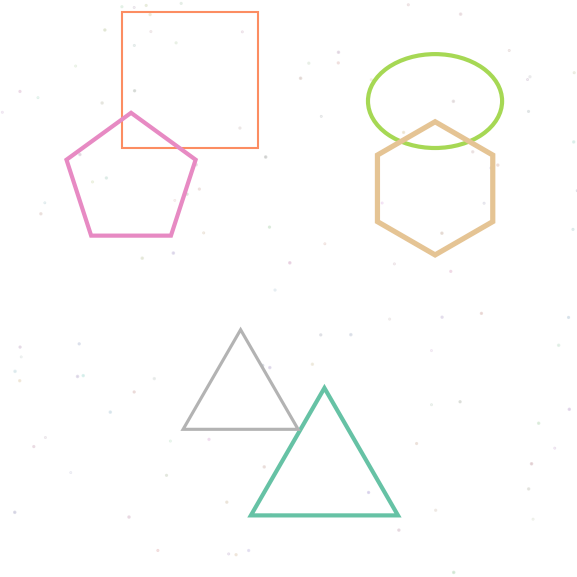[{"shape": "triangle", "thickness": 2, "radius": 0.74, "center": [0.562, 0.18]}, {"shape": "square", "thickness": 1, "radius": 0.59, "center": [0.329, 0.86]}, {"shape": "pentagon", "thickness": 2, "radius": 0.59, "center": [0.227, 0.686]}, {"shape": "oval", "thickness": 2, "radius": 0.58, "center": [0.753, 0.824]}, {"shape": "hexagon", "thickness": 2.5, "radius": 0.58, "center": [0.753, 0.673]}, {"shape": "triangle", "thickness": 1.5, "radius": 0.57, "center": [0.417, 0.313]}]